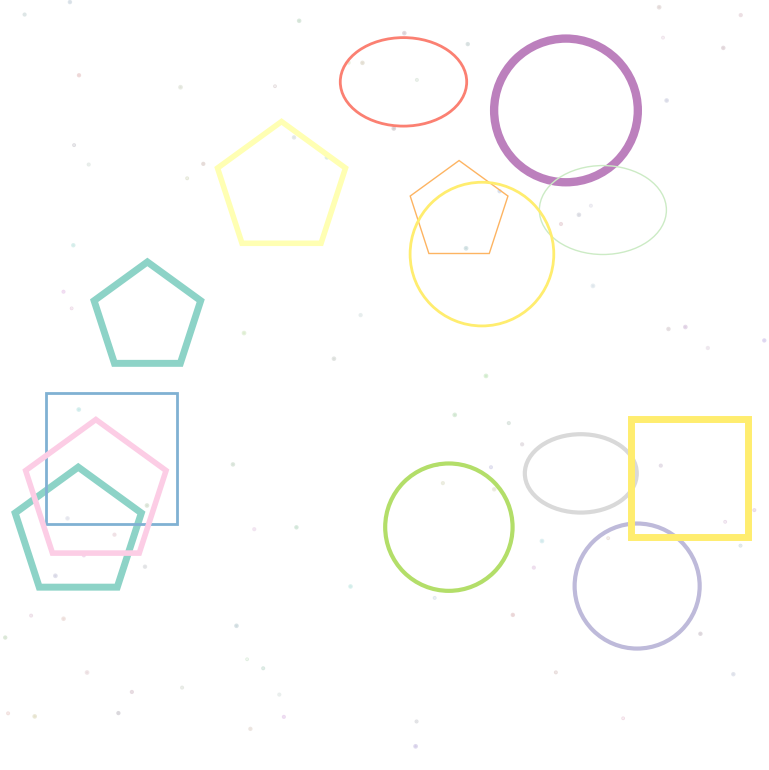[{"shape": "pentagon", "thickness": 2.5, "radius": 0.36, "center": [0.191, 0.587]}, {"shape": "pentagon", "thickness": 2.5, "radius": 0.43, "center": [0.102, 0.307]}, {"shape": "pentagon", "thickness": 2, "radius": 0.44, "center": [0.366, 0.755]}, {"shape": "circle", "thickness": 1.5, "radius": 0.41, "center": [0.827, 0.239]}, {"shape": "oval", "thickness": 1, "radius": 0.41, "center": [0.524, 0.894]}, {"shape": "square", "thickness": 1, "radius": 0.43, "center": [0.145, 0.405]}, {"shape": "pentagon", "thickness": 0.5, "radius": 0.33, "center": [0.596, 0.725]}, {"shape": "circle", "thickness": 1.5, "radius": 0.41, "center": [0.583, 0.315]}, {"shape": "pentagon", "thickness": 2, "radius": 0.48, "center": [0.124, 0.359]}, {"shape": "oval", "thickness": 1.5, "radius": 0.36, "center": [0.754, 0.385]}, {"shape": "circle", "thickness": 3, "radius": 0.47, "center": [0.735, 0.857]}, {"shape": "oval", "thickness": 0.5, "radius": 0.41, "center": [0.783, 0.727]}, {"shape": "circle", "thickness": 1, "radius": 0.47, "center": [0.626, 0.67]}, {"shape": "square", "thickness": 2.5, "radius": 0.38, "center": [0.896, 0.379]}]